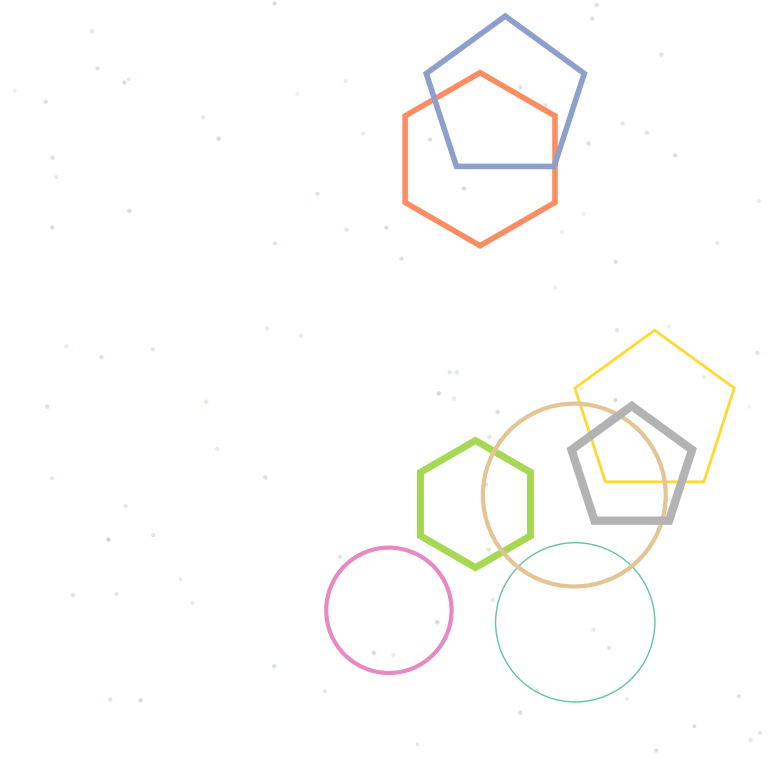[{"shape": "circle", "thickness": 0.5, "radius": 0.52, "center": [0.747, 0.192]}, {"shape": "hexagon", "thickness": 2, "radius": 0.56, "center": [0.623, 0.793]}, {"shape": "pentagon", "thickness": 2, "radius": 0.54, "center": [0.656, 0.871]}, {"shape": "circle", "thickness": 1.5, "radius": 0.41, "center": [0.505, 0.207]}, {"shape": "hexagon", "thickness": 2.5, "radius": 0.41, "center": [0.617, 0.345]}, {"shape": "pentagon", "thickness": 1, "radius": 0.54, "center": [0.85, 0.462]}, {"shape": "circle", "thickness": 1.5, "radius": 0.59, "center": [0.746, 0.357]}, {"shape": "pentagon", "thickness": 3, "radius": 0.41, "center": [0.82, 0.39]}]